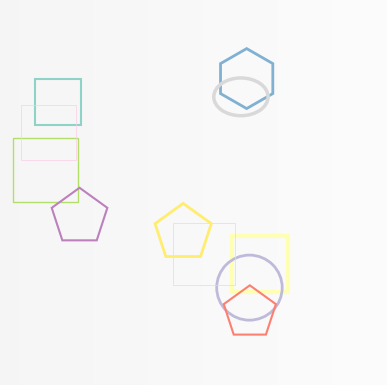[{"shape": "square", "thickness": 1.5, "radius": 0.29, "center": [0.149, 0.735]}, {"shape": "square", "thickness": 3, "radius": 0.37, "center": [0.671, 0.314]}, {"shape": "circle", "thickness": 2, "radius": 0.42, "center": [0.644, 0.253]}, {"shape": "pentagon", "thickness": 1.5, "radius": 0.35, "center": [0.645, 0.188]}, {"shape": "hexagon", "thickness": 2, "radius": 0.39, "center": [0.637, 0.796]}, {"shape": "square", "thickness": 1, "radius": 0.42, "center": [0.118, 0.557]}, {"shape": "square", "thickness": 0.5, "radius": 0.36, "center": [0.126, 0.655]}, {"shape": "oval", "thickness": 2.5, "radius": 0.35, "center": [0.622, 0.749]}, {"shape": "pentagon", "thickness": 1.5, "radius": 0.38, "center": [0.205, 0.437]}, {"shape": "square", "thickness": 0.5, "radius": 0.4, "center": [0.526, 0.341]}, {"shape": "pentagon", "thickness": 2, "radius": 0.38, "center": [0.473, 0.395]}]